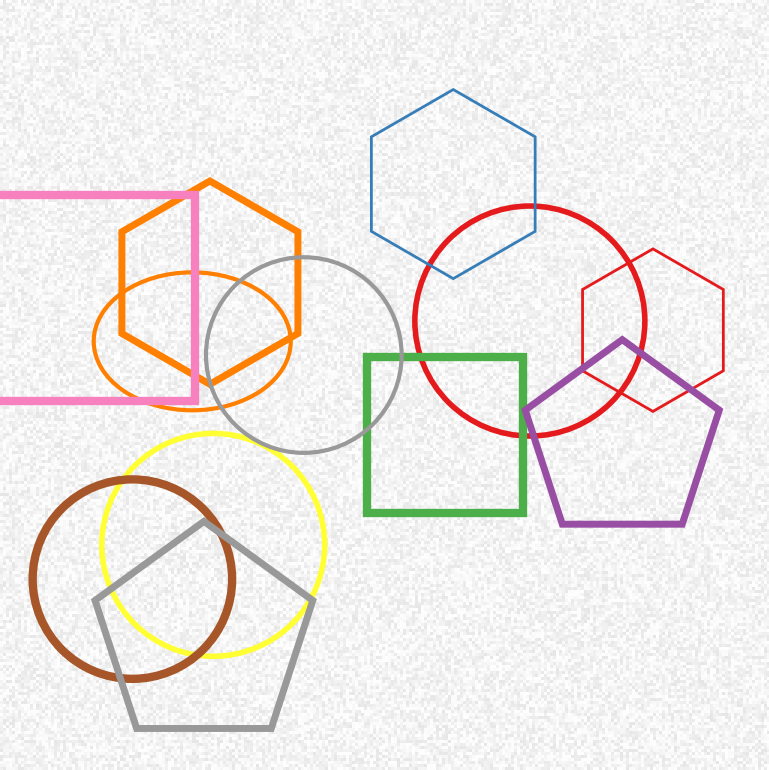[{"shape": "circle", "thickness": 2, "radius": 0.75, "center": [0.688, 0.583]}, {"shape": "hexagon", "thickness": 1, "radius": 0.53, "center": [0.848, 0.571]}, {"shape": "hexagon", "thickness": 1, "radius": 0.61, "center": [0.589, 0.761]}, {"shape": "square", "thickness": 3, "radius": 0.51, "center": [0.578, 0.435]}, {"shape": "pentagon", "thickness": 2.5, "radius": 0.66, "center": [0.808, 0.426]}, {"shape": "oval", "thickness": 1.5, "radius": 0.64, "center": [0.25, 0.557]}, {"shape": "hexagon", "thickness": 2.5, "radius": 0.66, "center": [0.273, 0.633]}, {"shape": "circle", "thickness": 2, "radius": 0.72, "center": [0.277, 0.292]}, {"shape": "circle", "thickness": 3, "radius": 0.65, "center": [0.172, 0.248]}, {"shape": "square", "thickness": 3, "radius": 0.67, "center": [0.119, 0.613]}, {"shape": "pentagon", "thickness": 2.5, "radius": 0.74, "center": [0.265, 0.174]}, {"shape": "circle", "thickness": 1.5, "radius": 0.64, "center": [0.395, 0.539]}]